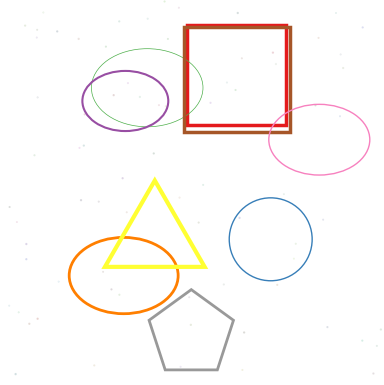[{"shape": "square", "thickness": 2.5, "radius": 0.65, "center": [0.614, 0.805]}, {"shape": "circle", "thickness": 1, "radius": 0.54, "center": [0.703, 0.378]}, {"shape": "oval", "thickness": 0.5, "radius": 0.72, "center": [0.382, 0.772]}, {"shape": "oval", "thickness": 1.5, "radius": 0.56, "center": [0.326, 0.738]}, {"shape": "oval", "thickness": 2, "radius": 0.71, "center": [0.321, 0.284]}, {"shape": "triangle", "thickness": 3, "radius": 0.75, "center": [0.402, 0.382]}, {"shape": "square", "thickness": 2.5, "radius": 0.68, "center": [0.615, 0.793]}, {"shape": "oval", "thickness": 1, "radius": 0.66, "center": [0.829, 0.637]}, {"shape": "pentagon", "thickness": 2, "radius": 0.58, "center": [0.497, 0.132]}]